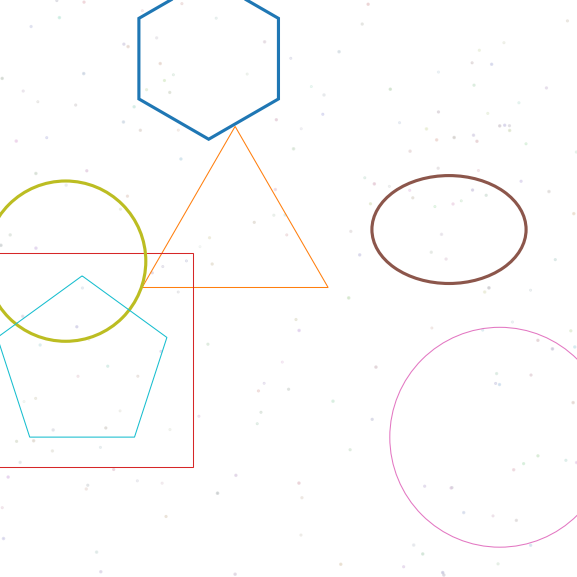[{"shape": "hexagon", "thickness": 1.5, "radius": 0.7, "center": [0.361, 0.898]}, {"shape": "triangle", "thickness": 0.5, "radius": 0.93, "center": [0.407, 0.594]}, {"shape": "square", "thickness": 0.5, "radius": 0.93, "center": [0.148, 0.376]}, {"shape": "oval", "thickness": 1.5, "radius": 0.67, "center": [0.777, 0.602]}, {"shape": "circle", "thickness": 0.5, "radius": 0.95, "center": [0.865, 0.242]}, {"shape": "circle", "thickness": 1.5, "radius": 0.69, "center": [0.114, 0.547]}, {"shape": "pentagon", "thickness": 0.5, "radius": 0.77, "center": [0.142, 0.367]}]